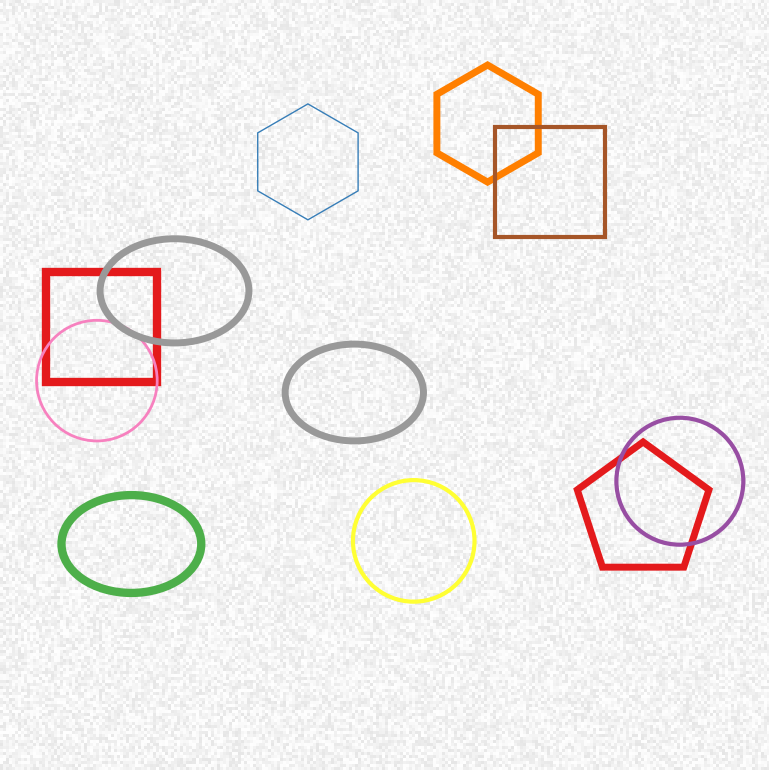[{"shape": "pentagon", "thickness": 2.5, "radius": 0.45, "center": [0.835, 0.336]}, {"shape": "square", "thickness": 3, "radius": 0.36, "center": [0.132, 0.575]}, {"shape": "hexagon", "thickness": 0.5, "radius": 0.38, "center": [0.4, 0.79]}, {"shape": "oval", "thickness": 3, "radius": 0.45, "center": [0.171, 0.293]}, {"shape": "circle", "thickness": 1.5, "radius": 0.41, "center": [0.883, 0.375]}, {"shape": "hexagon", "thickness": 2.5, "radius": 0.38, "center": [0.633, 0.84]}, {"shape": "circle", "thickness": 1.5, "radius": 0.39, "center": [0.537, 0.298]}, {"shape": "square", "thickness": 1.5, "radius": 0.36, "center": [0.714, 0.763]}, {"shape": "circle", "thickness": 1, "radius": 0.39, "center": [0.126, 0.506]}, {"shape": "oval", "thickness": 2.5, "radius": 0.45, "center": [0.46, 0.49]}, {"shape": "oval", "thickness": 2.5, "radius": 0.48, "center": [0.227, 0.622]}]